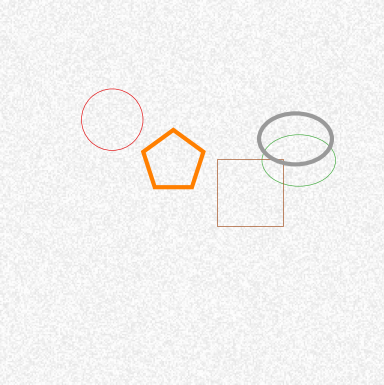[{"shape": "circle", "thickness": 0.5, "radius": 0.4, "center": [0.292, 0.689]}, {"shape": "oval", "thickness": 0.5, "radius": 0.48, "center": [0.776, 0.583]}, {"shape": "pentagon", "thickness": 3, "radius": 0.41, "center": [0.45, 0.58]}, {"shape": "square", "thickness": 0.5, "radius": 0.43, "center": [0.649, 0.5]}, {"shape": "oval", "thickness": 3, "radius": 0.47, "center": [0.768, 0.639]}]